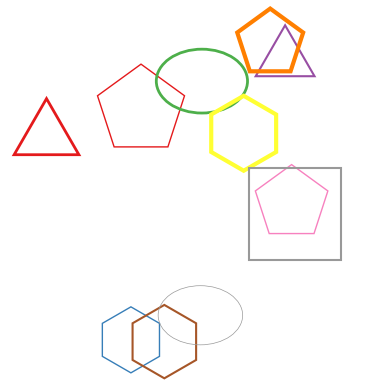[{"shape": "triangle", "thickness": 2, "radius": 0.49, "center": [0.121, 0.647]}, {"shape": "pentagon", "thickness": 1, "radius": 0.59, "center": [0.366, 0.715]}, {"shape": "hexagon", "thickness": 1, "radius": 0.43, "center": [0.34, 0.117]}, {"shape": "oval", "thickness": 2, "radius": 0.59, "center": [0.524, 0.789]}, {"shape": "triangle", "thickness": 1.5, "radius": 0.44, "center": [0.741, 0.846]}, {"shape": "pentagon", "thickness": 3, "radius": 0.45, "center": [0.702, 0.888]}, {"shape": "hexagon", "thickness": 3, "radius": 0.49, "center": [0.633, 0.654]}, {"shape": "hexagon", "thickness": 1.5, "radius": 0.48, "center": [0.427, 0.113]}, {"shape": "pentagon", "thickness": 1, "radius": 0.5, "center": [0.757, 0.473]}, {"shape": "oval", "thickness": 0.5, "radius": 0.55, "center": [0.521, 0.181]}, {"shape": "square", "thickness": 1.5, "radius": 0.6, "center": [0.766, 0.444]}]